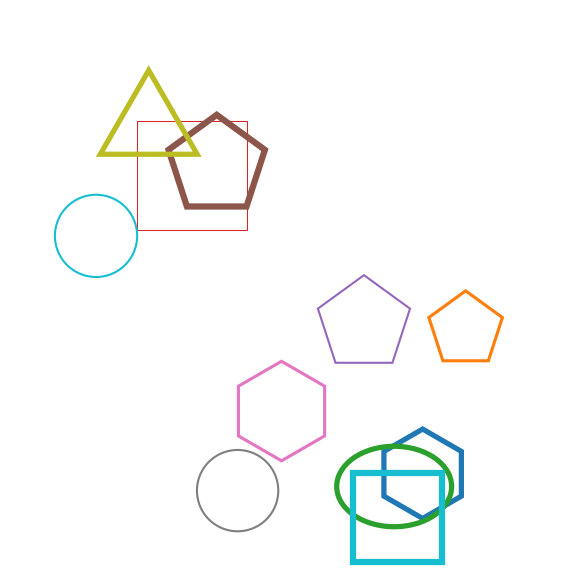[{"shape": "hexagon", "thickness": 2.5, "radius": 0.39, "center": [0.732, 0.179]}, {"shape": "pentagon", "thickness": 1.5, "radius": 0.33, "center": [0.806, 0.429]}, {"shape": "oval", "thickness": 2.5, "radius": 0.5, "center": [0.683, 0.157]}, {"shape": "square", "thickness": 0.5, "radius": 0.47, "center": [0.332, 0.695]}, {"shape": "pentagon", "thickness": 1, "radius": 0.42, "center": [0.63, 0.439]}, {"shape": "pentagon", "thickness": 3, "radius": 0.44, "center": [0.375, 0.713]}, {"shape": "hexagon", "thickness": 1.5, "radius": 0.43, "center": [0.487, 0.287]}, {"shape": "circle", "thickness": 1, "radius": 0.35, "center": [0.411, 0.15]}, {"shape": "triangle", "thickness": 2.5, "radius": 0.48, "center": [0.258, 0.78]}, {"shape": "circle", "thickness": 1, "radius": 0.36, "center": [0.166, 0.591]}, {"shape": "square", "thickness": 3, "radius": 0.39, "center": [0.688, 0.103]}]